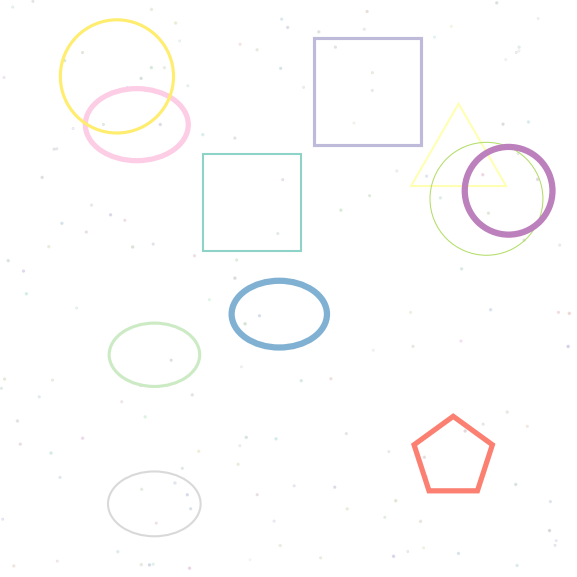[{"shape": "square", "thickness": 1, "radius": 0.42, "center": [0.436, 0.648]}, {"shape": "triangle", "thickness": 1, "radius": 0.48, "center": [0.794, 0.725]}, {"shape": "square", "thickness": 1.5, "radius": 0.46, "center": [0.637, 0.841]}, {"shape": "pentagon", "thickness": 2.5, "radius": 0.36, "center": [0.785, 0.207]}, {"shape": "oval", "thickness": 3, "radius": 0.41, "center": [0.484, 0.455]}, {"shape": "circle", "thickness": 0.5, "radius": 0.49, "center": [0.842, 0.655]}, {"shape": "oval", "thickness": 2.5, "radius": 0.45, "center": [0.237, 0.783]}, {"shape": "oval", "thickness": 1, "radius": 0.4, "center": [0.267, 0.127]}, {"shape": "circle", "thickness": 3, "radius": 0.38, "center": [0.881, 0.669]}, {"shape": "oval", "thickness": 1.5, "radius": 0.39, "center": [0.267, 0.385]}, {"shape": "circle", "thickness": 1.5, "radius": 0.49, "center": [0.202, 0.867]}]